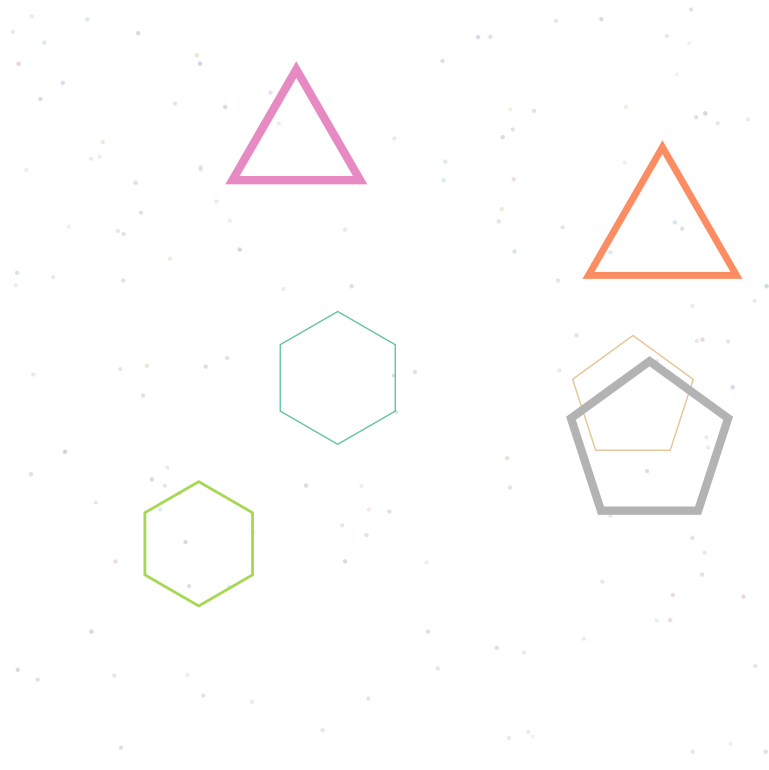[{"shape": "hexagon", "thickness": 0.5, "radius": 0.43, "center": [0.439, 0.509]}, {"shape": "triangle", "thickness": 2.5, "radius": 0.56, "center": [0.86, 0.698]}, {"shape": "triangle", "thickness": 3, "radius": 0.48, "center": [0.385, 0.814]}, {"shape": "hexagon", "thickness": 1, "radius": 0.4, "center": [0.258, 0.294]}, {"shape": "pentagon", "thickness": 0.5, "radius": 0.41, "center": [0.822, 0.482]}, {"shape": "pentagon", "thickness": 3, "radius": 0.54, "center": [0.844, 0.424]}]